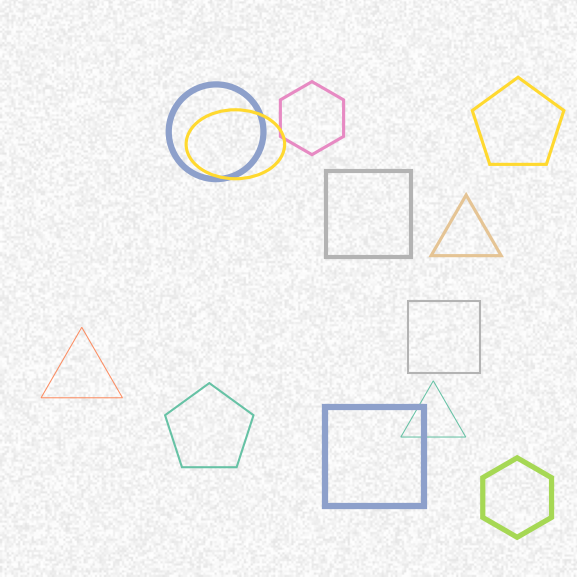[{"shape": "pentagon", "thickness": 1, "radius": 0.4, "center": [0.362, 0.255]}, {"shape": "triangle", "thickness": 0.5, "radius": 0.32, "center": [0.75, 0.275]}, {"shape": "triangle", "thickness": 0.5, "radius": 0.41, "center": [0.142, 0.351]}, {"shape": "square", "thickness": 3, "radius": 0.43, "center": [0.648, 0.209]}, {"shape": "circle", "thickness": 3, "radius": 0.41, "center": [0.374, 0.771]}, {"shape": "hexagon", "thickness": 1.5, "radius": 0.32, "center": [0.54, 0.795]}, {"shape": "hexagon", "thickness": 2.5, "radius": 0.34, "center": [0.896, 0.138]}, {"shape": "oval", "thickness": 1.5, "radius": 0.43, "center": [0.408, 0.749]}, {"shape": "pentagon", "thickness": 1.5, "radius": 0.42, "center": [0.897, 0.782]}, {"shape": "triangle", "thickness": 1.5, "radius": 0.35, "center": [0.807, 0.591]}, {"shape": "square", "thickness": 1, "radius": 0.31, "center": [0.769, 0.415]}, {"shape": "square", "thickness": 2, "radius": 0.37, "center": [0.638, 0.629]}]